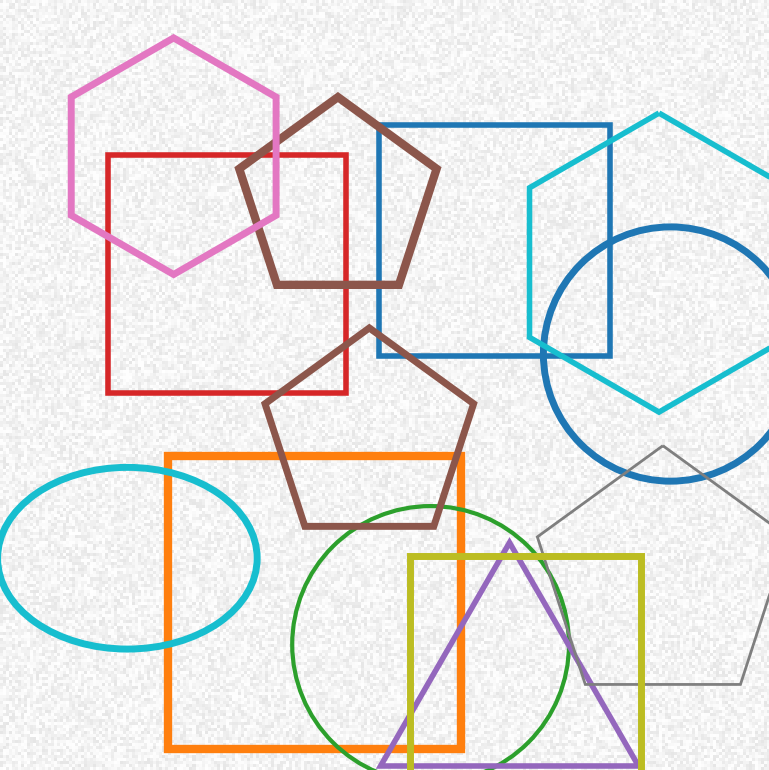[{"shape": "square", "thickness": 2, "radius": 0.75, "center": [0.642, 0.688]}, {"shape": "circle", "thickness": 2.5, "radius": 0.83, "center": [0.871, 0.54]}, {"shape": "square", "thickness": 3, "radius": 0.95, "center": [0.409, 0.217]}, {"shape": "circle", "thickness": 1.5, "radius": 0.9, "center": [0.559, 0.163]}, {"shape": "square", "thickness": 2, "radius": 0.77, "center": [0.295, 0.644]}, {"shape": "triangle", "thickness": 2, "radius": 0.97, "center": [0.662, 0.102]}, {"shape": "pentagon", "thickness": 2.5, "radius": 0.71, "center": [0.48, 0.432]}, {"shape": "pentagon", "thickness": 3, "radius": 0.67, "center": [0.439, 0.739]}, {"shape": "hexagon", "thickness": 2.5, "radius": 0.77, "center": [0.226, 0.797]}, {"shape": "pentagon", "thickness": 1, "radius": 0.86, "center": [0.861, 0.25]}, {"shape": "square", "thickness": 2.5, "radius": 0.75, "center": [0.682, 0.128]}, {"shape": "oval", "thickness": 2.5, "radius": 0.84, "center": [0.165, 0.275]}, {"shape": "hexagon", "thickness": 2, "radius": 0.97, "center": [0.856, 0.659]}]